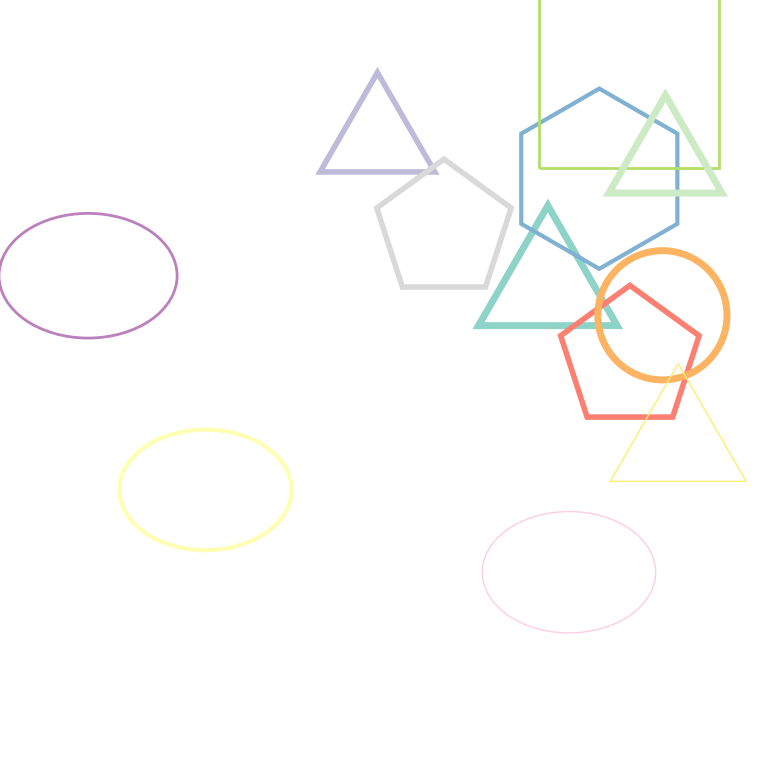[{"shape": "triangle", "thickness": 2.5, "radius": 0.52, "center": [0.711, 0.629]}, {"shape": "oval", "thickness": 1.5, "radius": 0.56, "center": [0.267, 0.364]}, {"shape": "triangle", "thickness": 2, "radius": 0.43, "center": [0.49, 0.82]}, {"shape": "pentagon", "thickness": 2, "radius": 0.47, "center": [0.818, 0.535]}, {"shape": "hexagon", "thickness": 1.5, "radius": 0.59, "center": [0.778, 0.768]}, {"shape": "circle", "thickness": 2.5, "radius": 0.42, "center": [0.86, 0.591]}, {"shape": "square", "thickness": 1, "radius": 0.59, "center": [0.817, 0.899]}, {"shape": "oval", "thickness": 0.5, "radius": 0.56, "center": [0.739, 0.257]}, {"shape": "pentagon", "thickness": 2, "radius": 0.46, "center": [0.577, 0.702]}, {"shape": "oval", "thickness": 1, "radius": 0.58, "center": [0.114, 0.642]}, {"shape": "triangle", "thickness": 2.5, "radius": 0.42, "center": [0.864, 0.792]}, {"shape": "triangle", "thickness": 0.5, "radius": 0.51, "center": [0.881, 0.426]}]